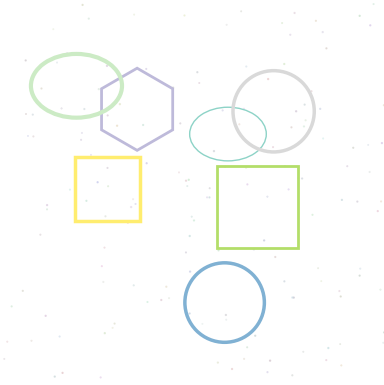[{"shape": "oval", "thickness": 1, "radius": 0.5, "center": [0.592, 0.652]}, {"shape": "hexagon", "thickness": 2, "radius": 0.53, "center": [0.356, 0.716]}, {"shape": "circle", "thickness": 2.5, "radius": 0.52, "center": [0.583, 0.214]}, {"shape": "square", "thickness": 2, "radius": 0.53, "center": [0.669, 0.462]}, {"shape": "circle", "thickness": 2.5, "radius": 0.53, "center": [0.711, 0.711]}, {"shape": "oval", "thickness": 3, "radius": 0.59, "center": [0.199, 0.777]}, {"shape": "square", "thickness": 2.5, "radius": 0.42, "center": [0.28, 0.509]}]